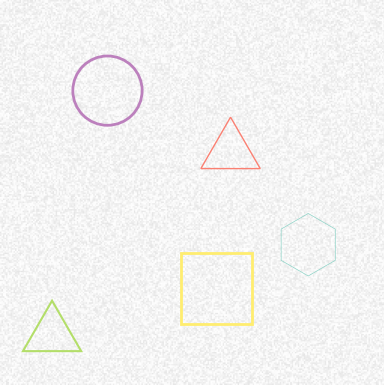[{"shape": "hexagon", "thickness": 0.5, "radius": 0.41, "center": [0.801, 0.364]}, {"shape": "triangle", "thickness": 1, "radius": 0.45, "center": [0.599, 0.607]}, {"shape": "triangle", "thickness": 1.5, "radius": 0.44, "center": [0.135, 0.132]}, {"shape": "circle", "thickness": 2, "radius": 0.45, "center": [0.279, 0.765]}, {"shape": "square", "thickness": 2, "radius": 0.46, "center": [0.563, 0.25]}]